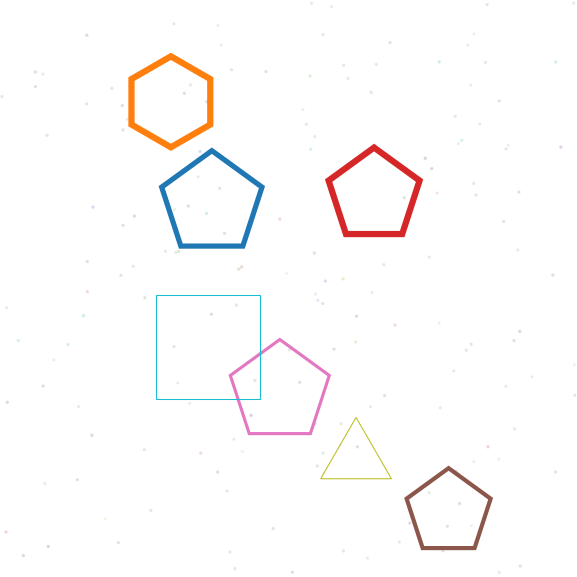[{"shape": "pentagon", "thickness": 2.5, "radius": 0.46, "center": [0.367, 0.647]}, {"shape": "hexagon", "thickness": 3, "radius": 0.39, "center": [0.296, 0.823]}, {"shape": "pentagon", "thickness": 3, "radius": 0.41, "center": [0.648, 0.661]}, {"shape": "pentagon", "thickness": 2, "radius": 0.38, "center": [0.777, 0.112]}, {"shape": "pentagon", "thickness": 1.5, "radius": 0.45, "center": [0.485, 0.321]}, {"shape": "triangle", "thickness": 0.5, "radius": 0.35, "center": [0.617, 0.206]}, {"shape": "square", "thickness": 0.5, "radius": 0.45, "center": [0.36, 0.398]}]